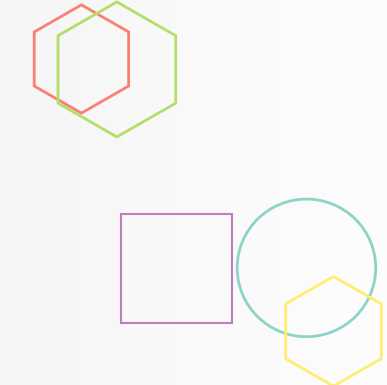[{"shape": "circle", "thickness": 2, "radius": 0.89, "center": [0.791, 0.304]}, {"shape": "hexagon", "thickness": 2, "radius": 0.7, "center": [0.21, 0.847]}, {"shape": "hexagon", "thickness": 2, "radius": 0.88, "center": [0.302, 0.82]}, {"shape": "square", "thickness": 1.5, "radius": 0.71, "center": [0.456, 0.302]}, {"shape": "hexagon", "thickness": 2, "radius": 0.71, "center": [0.861, 0.14]}]